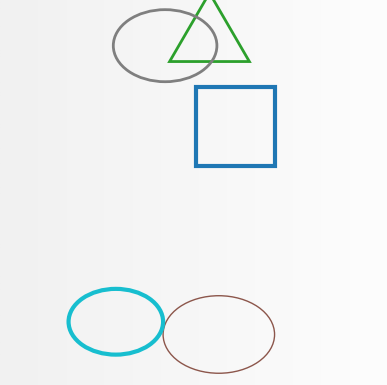[{"shape": "square", "thickness": 3, "radius": 0.51, "center": [0.608, 0.672]}, {"shape": "triangle", "thickness": 2, "radius": 0.59, "center": [0.541, 0.9]}, {"shape": "oval", "thickness": 1, "radius": 0.72, "center": [0.565, 0.131]}, {"shape": "oval", "thickness": 2, "radius": 0.67, "center": [0.426, 0.881]}, {"shape": "oval", "thickness": 3, "radius": 0.61, "center": [0.299, 0.164]}]